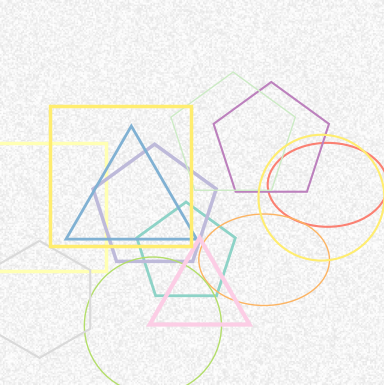[{"shape": "pentagon", "thickness": 2, "radius": 0.67, "center": [0.483, 0.341]}, {"shape": "square", "thickness": 2.5, "radius": 0.83, "center": [0.107, 0.462]}, {"shape": "pentagon", "thickness": 2.5, "radius": 0.84, "center": [0.402, 0.457]}, {"shape": "oval", "thickness": 1.5, "radius": 0.78, "center": [0.851, 0.52]}, {"shape": "triangle", "thickness": 2, "radius": 0.98, "center": [0.341, 0.477]}, {"shape": "oval", "thickness": 1, "radius": 0.85, "center": [0.686, 0.325]}, {"shape": "circle", "thickness": 1, "radius": 0.89, "center": [0.397, 0.154]}, {"shape": "triangle", "thickness": 3, "radius": 0.75, "center": [0.519, 0.232]}, {"shape": "hexagon", "thickness": 1.5, "radius": 0.76, "center": [0.103, 0.222]}, {"shape": "pentagon", "thickness": 1.5, "radius": 0.79, "center": [0.705, 0.629]}, {"shape": "pentagon", "thickness": 1, "radius": 0.85, "center": [0.606, 0.643]}, {"shape": "circle", "thickness": 1.5, "radius": 0.82, "center": [0.835, 0.487]}, {"shape": "square", "thickness": 2.5, "radius": 0.91, "center": [0.313, 0.543]}]